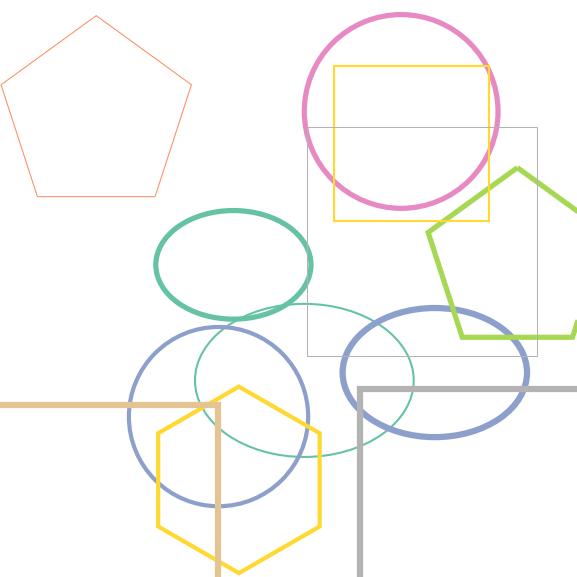[{"shape": "oval", "thickness": 1, "radius": 0.95, "center": [0.527, 0.34]}, {"shape": "oval", "thickness": 2.5, "radius": 0.67, "center": [0.404, 0.541]}, {"shape": "pentagon", "thickness": 0.5, "radius": 0.87, "center": [0.167, 0.799]}, {"shape": "oval", "thickness": 3, "radius": 0.8, "center": [0.753, 0.354]}, {"shape": "circle", "thickness": 2, "radius": 0.78, "center": [0.378, 0.278]}, {"shape": "circle", "thickness": 2.5, "radius": 0.84, "center": [0.695, 0.806]}, {"shape": "pentagon", "thickness": 2.5, "radius": 0.81, "center": [0.896, 0.546]}, {"shape": "hexagon", "thickness": 2, "radius": 0.81, "center": [0.414, 0.168]}, {"shape": "square", "thickness": 1, "radius": 0.67, "center": [0.713, 0.75]}, {"shape": "square", "thickness": 3, "radius": 0.96, "center": [0.185, 0.105]}, {"shape": "square", "thickness": 3, "radius": 0.98, "center": [0.819, 0.13]}, {"shape": "square", "thickness": 0.5, "radius": 0.99, "center": [0.731, 0.581]}]